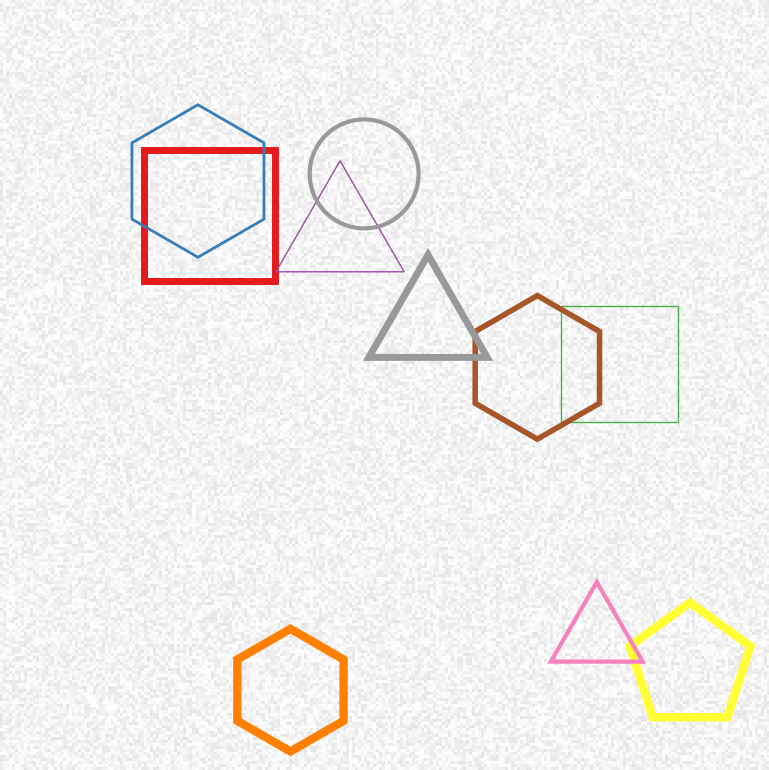[{"shape": "square", "thickness": 2.5, "radius": 0.43, "center": [0.273, 0.72]}, {"shape": "hexagon", "thickness": 1, "radius": 0.5, "center": [0.257, 0.765]}, {"shape": "square", "thickness": 0.5, "radius": 0.38, "center": [0.805, 0.527]}, {"shape": "triangle", "thickness": 0.5, "radius": 0.48, "center": [0.442, 0.695]}, {"shape": "hexagon", "thickness": 3, "radius": 0.4, "center": [0.377, 0.104]}, {"shape": "pentagon", "thickness": 3, "radius": 0.41, "center": [0.896, 0.135]}, {"shape": "hexagon", "thickness": 2, "radius": 0.47, "center": [0.698, 0.523]}, {"shape": "triangle", "thickness": 1.5, "radius": 0.34, "center": [0.775, 0.175]}, {"shape": "triangle", "thickness": 2.5, "radius": 0.44, "center": [0.556, 0.58]}, {"shape": "circle", "thickness": 1.5, "radius": 0.35, "center": [0.473, 0.774]}]